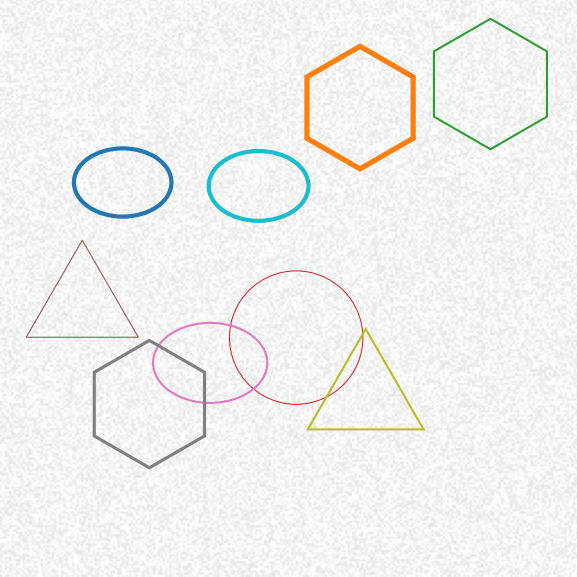[{"shape": "oval", "thickness": 2, "radius": 0.42, "center": [0.212, 0.683]}, {"shape": "hexagon", "thickness": 2.5, "radius": 0.53, "center": [0.623, 0.813]}, {"shape": "hexagon", "thickness": 1, "radius": 0.56, "center": [0.849, 0.854]}, {"shape": "circle", "thickness": 0.5, "radius": 0.58, "center": [0.513, 0.415]}, {"shape": "triangle", "thickness": 0.5, "radius": 0.56, "center": [0.142, 0.471]}, {"shape": "oval", "thickness": 1, "radius": 0.49, "center": [0.364, 0.371]}, {"shape": "hexagon", "thickness": 1.5, "radius": 0.55, "center": [0.259, 0.299]}, {"shape": "triangle", "thickness": 1, "radius": 0.58, "center": [0.633, 0.313]}, {"shape": "oval", "thickness": 2, "radius": 0.43, "center": [0.448, 0.677]}]